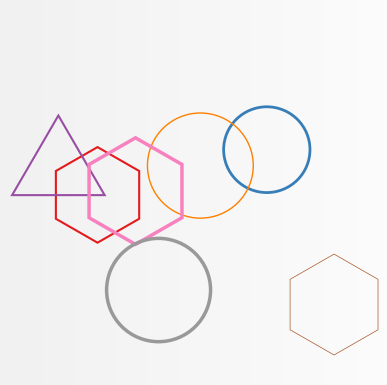[{"shape": "hexagon", "thickness": 1.5, "radius": 0.62, "center": [0.252, 0.494]}, {"shape": "circle", "thickness": 2, "radius": 0.56, "center": [0.689, 0.611]}, {"shape": "triangle", "thickness": 1.5, "radius": 0.69, "center": [0.151, 0.562]}, {"shape": "circle", "thickness": 1, "radius": 0.68, "center": [0.517, 0.57]}, {"shape": "hexagon", "thickness": 0.5, "radius": 0.66, "center": [0.862, 0.209]}, {"shape": "hexagon", "thickness": 2.5, "radius": 0.69, "center": [0.35, 0.504]}, {"shape": "circle", "thickness": 2.5, "radius": 0.67, "center": [0.409, 0.247]}]